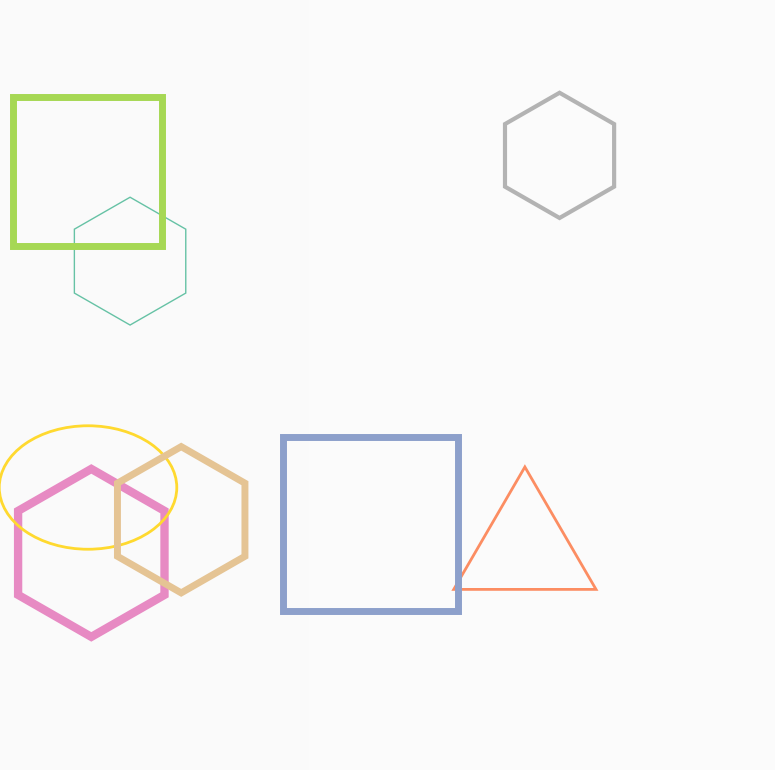[{"shape": "hexagon", "thickness": 0.5, "radius": 0.41, "center": [0.168, 0.661]}, {"shape": "triangle", "thickness": 1, "radius": 0.53, "center": [0.677, 0.288]}, {"shape": "square", "thickness": 2.5, "radius": 0.56, "center": [0.478, 0.32]}, {"shape": "hexagon", "thickness": 3, "radius": 0.55, "center": [0.118, 0.282]}, {"shape": "square", "thickness": 2.5, "radius": 0.48, "center": [0.113, 0.777]}, {"shape": "oval", "thickness": 1, "radius": 0.57, "center": [0.114, 0.367]}, {"shape": "hexagon", "thickness": 2.5, "radius": 0.47, "center": [0.234, 0.325]}, {"shape": "hexagon", "thickness": 1.5, "radius": 0.41, "center": [0.722, 0.798]}]